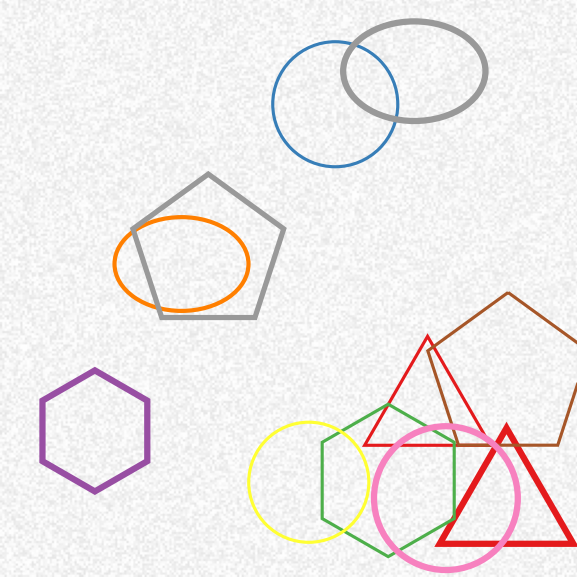[{"shape": "triangle", "thickness": 1.5, "radius": 0.63, "center": [0.74, 0.291]}, {"shape": "triangle", "thickness": 3, "radius": 0.67, "center": [0.877, 0.124]}, {"shape": "circle", "thickness": 1.5, "radius": 0.54, "center": [0.581, 0.819]}, {"shape": "hexagon", "thickness": 1.5, "radius": 0.66, "center": [0.672, 0.167]}, {"shape": "hexagon", "thickness": 3, "radius": 0.52, "center": [0.164, 0.253]}, {"shape": "oval", "thickness": 2, "radius": 0.58, "center": [0.314, 0.542]}, {"shape": "circle", "thickness": 1.5, "radius": 0.52, "center": [0.535, 0.164]}, {"shape": "pentagon", "thickness": 1.5, "radius": 0.73, "center": [0.88, 0.347]}, {"shape": "circle", "thickness": 3, "radius": 0.62, "center": [0.772, 0.137]}, {"shape": "pentagon", "thickness": 2.5, "radius": 0.69, "center": [0.361, 0.56]}, {"shape": "oval", "thickness": 3, "radius": 0.62, "center": [0.717, 0.876]}]